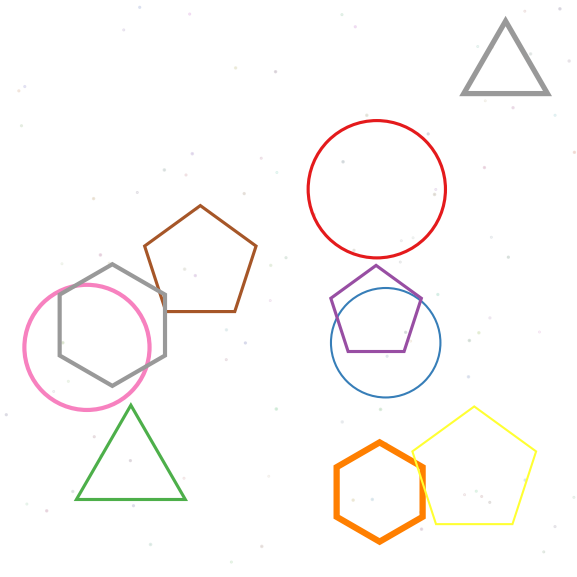[{"shape": "circle", "thickness": 1.5, "radius": 0.59, "center": [0.652, 0.671]}, {"shape": "circle", "thickness": 1, "radius": 0.47, "center": [0.668, 0.406]}, {"shape": "triangle", "thickness": 1.5, "radius": 0.54, "center": [0.227, 0.189]}, {"shape": "pentagon", "thickness": 1.5, "radius": 0.41, "center": [0.651, 0.457]}, {"shape": "hexagon", "thickness": 3, "radius": 0.43, "center": [0.657, 0.147]}, {"shape": "pentagon", "thickness": 1, "radius": 0.56, "center": [0.821, 0.183]}, {"shape": "pentagon", "thickness": 1.5, "radius": 0.51, "center": [0.347, 0.542]}, {"shape": "circle", "thickness": 2, "radius": 0.54, "center": [0.151, 0.398]}, {"shape": "hexagon", "thickness": 2, "radius": 0.53, "center": [0.195, 0.436]}, {"shape": "triangle", "thickness": 2.5, "radius": 0.42, "center": [0.876, 0.879]}]